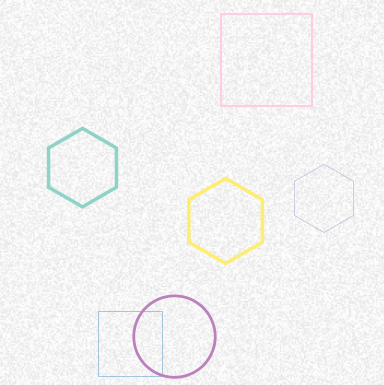[{"shape": "hexagon", "thickness": 2.5, "radius": 0.51, "center": [0.214, 0.565]}, {"shape": "hexagon", "thickness": 0.5, "radius": 0.44, "center": [0.842, 0.485]}, {"shape": "square", "thickness": 0.5, "radius": 0.42, "center": [0.337, 0.109]}, {"shape": "square", "thickness": 1.5, "radius": 0.6, "center": [0.692, 0.844]}, {"shape": "circle", "thickness": 2, "radius": 0.53, "center": [0.453, 0.126]}, {"shape": "hexagon", "thickness": 2.5, "radius": 0.55, "center": [0.586, 0.426]}]